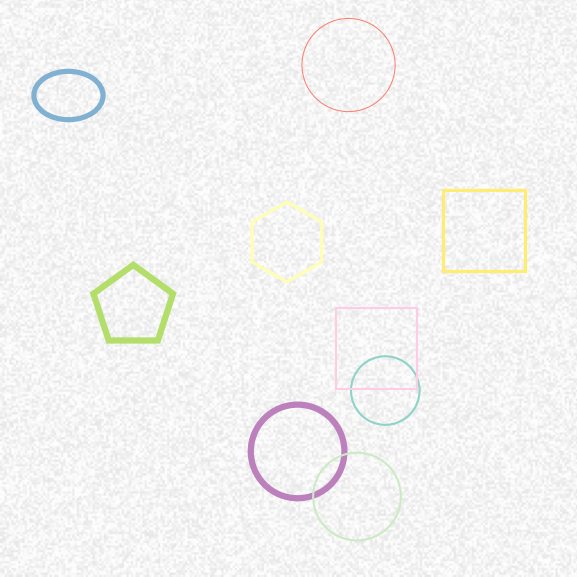[{"shape": "circle", "thickness": 1, "radius": 0.3, "center": [0.667, 0.323]}, {"shape": "hexagon", "thickness": 1.5, "radius": 0.35, "center": [0.497, 0.58]}, {"shape": "circle", "thickness": 0.5, "radius": 0.4, "center": [0.604, 0.887]}, {"shape": "oval", "thickness": 2.5, "radius": 0.3, "center": [0.119, 0.834]}, {"shape": "pentagon", "thickness": 3, "radius": 0.36, "center": [0.231, 0.468]}, {"shape": "square", "thickness": 1, "radius": 0.35, "center": [0.652, 0.396]}, {"shape": "circle", "thickness": 3, "radius": 0.41, "center": [0.515, 0.217]}, {"shape": "circle", "thickness": 1, "radius": 0.38, "center": [0.618, 0.139]}, {"shape": "square", "thickness": 1.5, "radius": 0.35, "center": [0.838, 0.6]}]